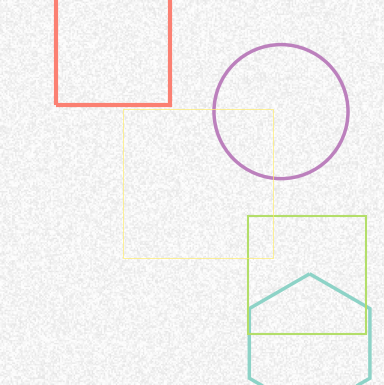[{"shape": "hexagon", "thickness": 2.5, "radius": 0.9, "center": [0.804, 0.108]}, {"shape": "square", "thickness": 3, "radius": 0.74, "center": [0.294, 0.876]}, {"shape": "square", "thickness": 1.5, "radius": 0.77, "center": [0.797, 0.285]}, {"shape": "circle", "thickness": 2.5, "radius": 0.87, "center": [0.73, 0.71]}, {"shape": "square", "thickness": 0.5, "radius": 0.97, "center": [0.514, 0.523]}]